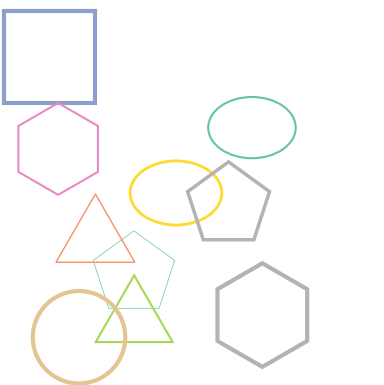[{"shape": "oval", "thickness": 1.5, "radius": 0.57, "center": [0.654, 0.669]}, {"shape": "pentagon", "thickness": 0.5, "radius": 0.56, "center": [0.348, 0.289]}, {"shape": "triangle", "thickness": 1, "radius": 0.59, "center": [0.248, 0.378]}, {"shape": "square", "thickness": 3, "radius": 0.6, "center": [0.129, 0.852]}, {"shape": "hexagon", "thickness": 1.5, "radius": 0.6, "center": [0.151, 0.613]}, {"shape": "triangle", "thickness": 1.5, "radius": 0.58, "center": [0.348, 0.169]}, {"shape": "oval", "thickness": 2, "radius": 0.6, "center": [0.457, 0.499]}, {"shape": "circle", "thickness": 3, "radius": 0.6, "center": [0.205, 0.124]}, {"shape": "pentagon", "thickness": 2.5, "radius": 0.56, "center": [0.594, 0.468]}, {"shape": "hexagon", "thickness": 3, "radius": 0.67, "center": [0.681, 0.182]}]